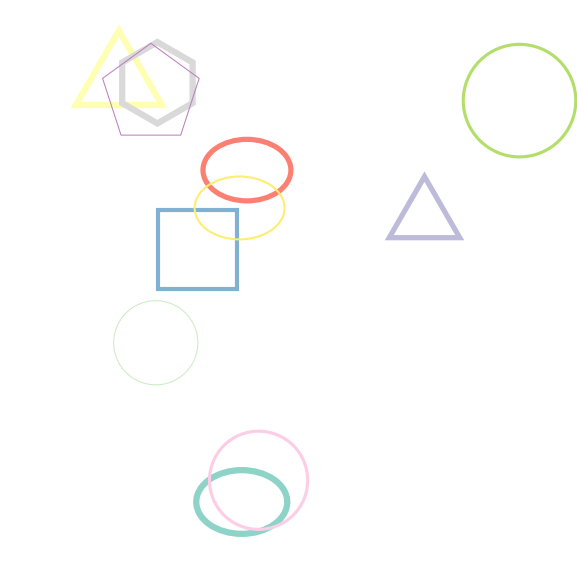[{"shape": "oval", "thickness": 3, "radius": 0.39, "center": [0.419, 0.13]}, {"shape": "triangle", "thickness": 3, "radius": 0.43, "center": [0.206, 0.86]}, {"shape": "triangle", "thickness": 2.5, "radius": 0.35, "center": [0.735, 0.623]}, {"shape": "oval", "thickness": 2.5, "radius": 0.38, "center": [0.428, 0.705]}, {"shape": "square", "thickness": 2, "radius": 0.34, "center": [0.342, 0.567]}, {"shape": "circle", "thickness": 1.5, "radius": 0.49, "center": [0.9, 0.825]}, {"shape": "circle", "thickness": 1.5, "radius": 0.43, "center": [0.448, 0.167]}, {"shape": "hexagon", "thickness": 3, "radius": 0.35, "center": [0.273, 0.856]}, {"shape": "pentagon", "thickness": 0.5, "radius": 0.44, "center": [0.261, 0.836]}, {"shape": "circle", "thickness": 0.5, "radius": 0.36, "center": [0.27, 0.406]}, {"shape": "oval", "thickness": 1, "radius": 0.39, "center": [0.415, 0.639]}]